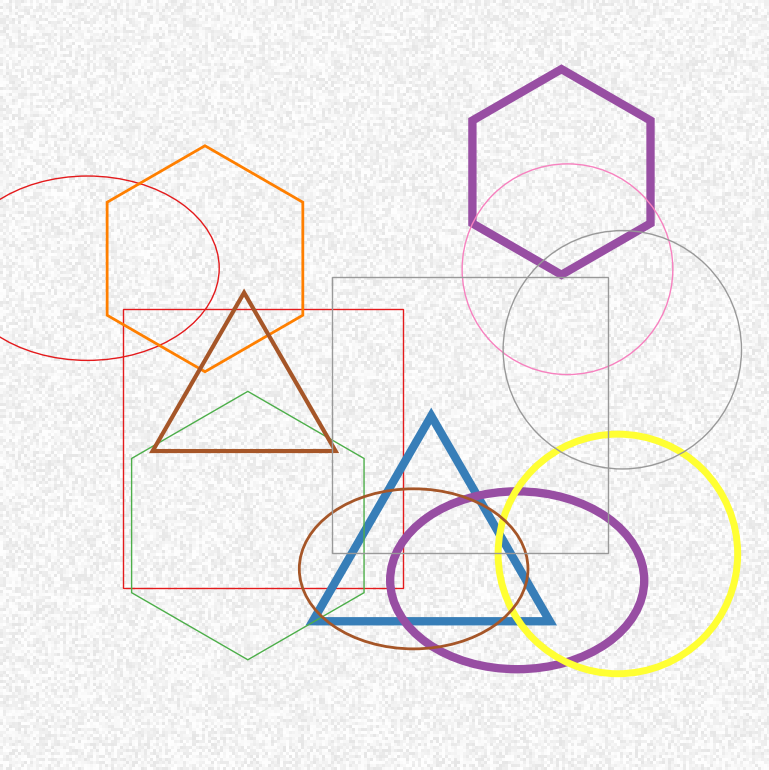[{"shape": "square", "thickness": 0.5, "radius": 0.91, "center": [0.341, 0.418]}, {"shape": "oval", "thickness": 0.5, "radius": 0.86, "center": [0.114, 0.652]}, {"shape": "triangle", "thickness": 3, "radius": 0.89, "center": [0.56, 0.282]}, {"shape": "hexagon", "thickness": 0.5, "radius": 0.87, "center": [0.322, 0.317]}, {"shape": "oval", "thickness": 3, "radius": 0.82, "center": [0.672, 0.246]}, {"shape": "hexagon", "thickness": 3, "radius": 0.67, "center": [0.729, 0.777]}, {"shape": "hexagon", "thickness": 1, "radius": 0.73, "center": [0.266, 0.664]}, {"shape": "circle", "thickness": 2.5, "radius": 0.78, "center": [0.802, 0.281]}, {"shape": "triangle", "thickness": 1.5, "radius": 0.69, "center": [0.317, 0.483]}, {"shape": "oval", "thickness": 1, "radius": 0.74, "center": [0.537, 0.261]}, {"shape": "circle", "thickness": 0.5, "radius": 0.68, "center": [0.737, 0.65]}, {"shape": "circle", "thickness": 0.5, "radius": 0.77, "center": [0.808, 0.546]}, {"shape": "square", "thickness": 0.5, "radius": 0.9, "center": [0.61, 0.461]}]